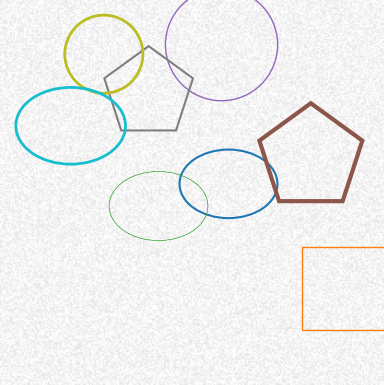[{"shape": "oval", "thickness": 1.5, "radius": 0.64, "center": [0.593, 0.522]}, {"shape": "square", "thickness": 1, "radius": 0.54, "center": [0.894, 0.25]}, {"shape": "oval", "thickness": 0.5, "radius": 0.64, "center": [0.412, 0.465]}, {"shape": "circle", "thickness": 1, "radius": 0.73, "center": [0.575, 0.884]}, {"shape": "pentagon", "thickness": 3, "radius": 0.7, "center": [0.807, 0.591]}, {"shape": "pentagon", "thickness": 1.5, "radius": 0.61, "center": [0.386, 0.759]}, {"shape": "circle", "thickness": 2, "radius": 0.51, "center": [0.27, 0.859]}, {"shape": "oval", "thickness": 2, "radius": 0.71, "center": [0.184, 0.673]}]